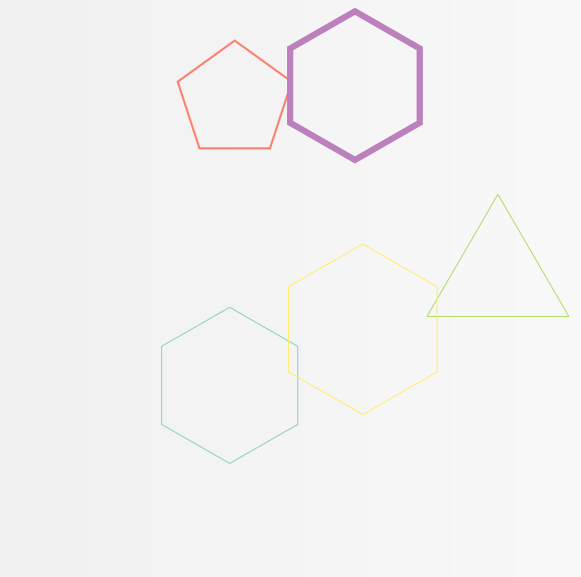[{"shape": "hexagon", "thickness": 0.5, "radius": 0.68, "center": [0.395, 0.332]}, {"shape": "pentagon", "thickness": 1, "radius": 0.52, "center": [0.404, 0.826]}, {"shape": "triangle", "thickness": 0.5, "radius": 0.71, "center": [0.857, 0.522]}, {"shape": "hexagon", "thickness": 3, "radius": 0.64, "center": [0.611, 0.851]}, {"shape": "hexagon", "thickness": 0.5, "radius": 0.74, "center": [0.624, 0.429]}]